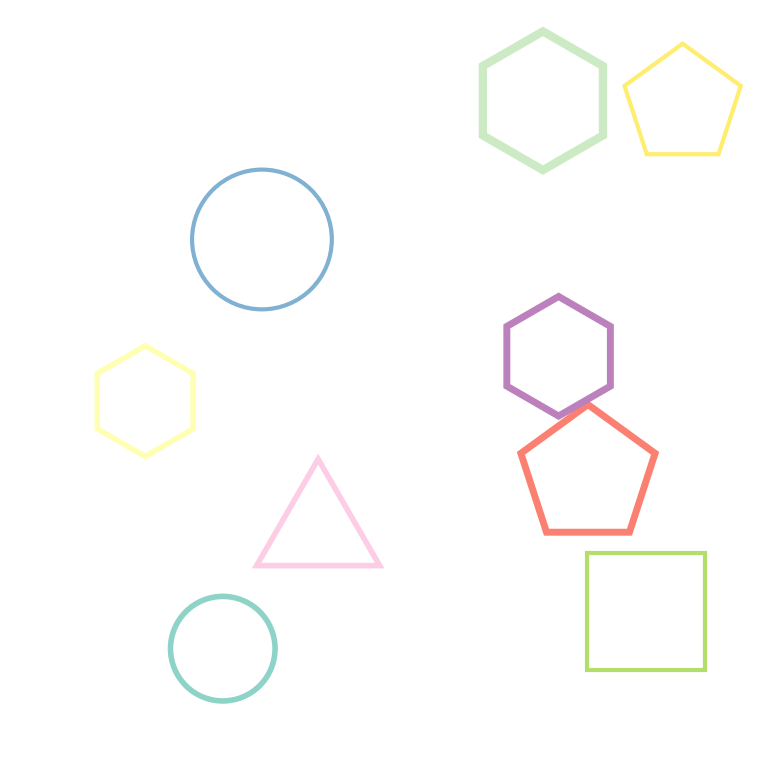[{"shape": "circle", "thickness": 2, "radius": 0.34, "center": [0.289, 0.158]}, {"shape": "hexagon", "thickness": 2, "radius": 0.36, "center": [0.189, 0.479]}, {"shape": "pentagon", "thickness": 2.5, "radius": 0.46, "center": [0.764, 0.383]}, {"shape": "circle", "thickness": 1.5, "radius": 0.45, "center": [0.34, 0.689]}, {"shape": "square", "thickness": 1.5, "radius": 0.38, "center": [0.839, 0.206]}, {"shape": "triangle", "thickness": 2, "radius": 0.46, "center": [0.413, 0.312]}, {"shape": "hexagon", "thickness": 2.5, "radius": 0.39, "center": [0.725, 0.537]}, {"shape": "hexagon", "thickness": 3, "radius": 0.45, "center": [0.705, 0.869]}, {"shape": "pentagon", "thickness": 1.5, "radius": 0.4, "center": [0.887, 0.864]}]